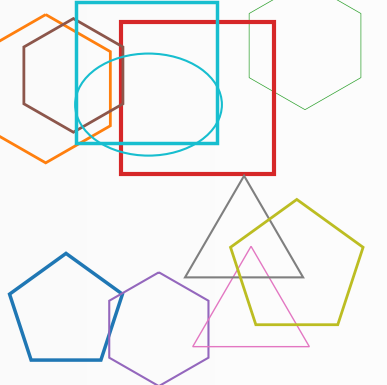[{"shape": "pentagon", "thickness": 2.5, "radius": 0.77, "center": [0.17, 0.189]}, {"shape": "hexagon", "thickness": 2, "radius": 0.96, "center": [0.118, 0.77]}, {"shape": "hexagon", "thickness": 0.5, "radius": 0.83, "center": [0.787, 0.882]}, {"shape": "square", "thickness": 3, "radius": 0.99, "center": [0.509, 0.745]}, {"shape": "hexagon", "thickness": 1.5, "radius": 0.74, "center": [0.41, 0.145]}, {"shape": "hexagon", "thickness": 2, "radius": 0.74, "center": [0.189, 0.804]}, {"shape": "triangle", "thickness": 1, "radius": 0.87, "center": [0.648, 0.186]}, {"shape": "triangle", "thickness": 1.5, "radius": 0.88, "center": [0.63, 0.367]}, {"shape": "pentagon", "thickness": 2, "radius": 0.9, "center": [0.766, 0.302]}, {"shape": "square", "thickness": 2.5, "radius": 0.91, "center": [0.378, 0.811]}, {"shape": "oval", "thickness": 1.5, "radius": 0.95, "center": [0.383, 0.728]}]